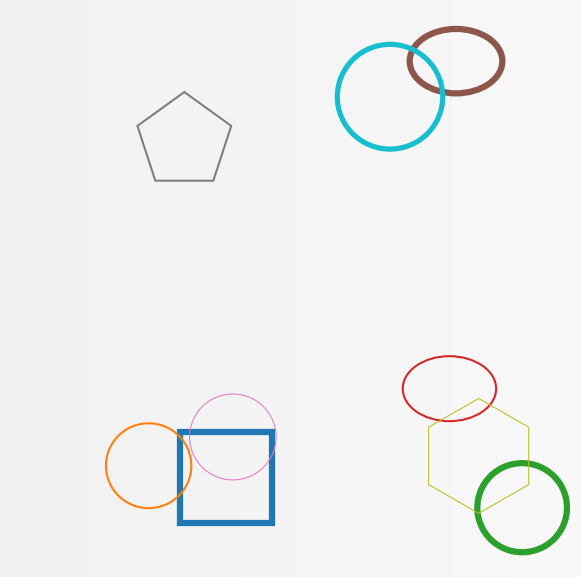[{"shape": "square", "thickness": 3, "radius": 0.39, "center": [0.389, 0.172]}, {"shape": "circle", "thickness": 1, "radius": 0.37, "center": [0.256, 0.193]}, {"shape": "circle", "thickness": 3, "radius": 0.39, "center": [0.898, 0.12]}, {"shape": "oval", "thickness": 1, "radius": 0.4, "center": [0.773, 0.326]}, {"shape": "oval", "thickness": 3, "radius": 0.4, "center": [0.785, 0.893]}, {"shape": "circle", "thickness": 0.5, "radius": 0.37, "center": [0.401, 0.242]}, {"shape": "pentagon", "thickness": 1, "radius": 0.42, "center": [0.317, 0.755]}, {"shape": "hexagon", "thickness": 0.5, "radius": 0.5, "center": [0.824, 0.21]}, {"shape": "circle", "thickness": 2.5, "radius": 0.45, "center": [0.671, 0.832]}]